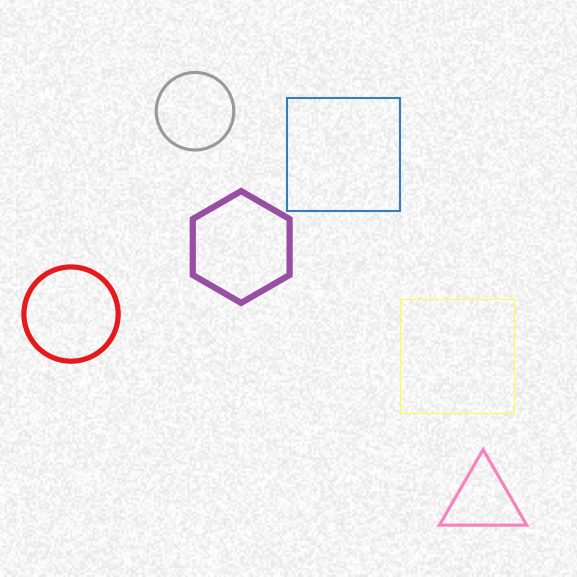[{"shape": "circle", "thickness": 2.5, "radius": 0.41, "center": [0.123, 0.455]}, {"shape": "square", "thickness": 1, "radius": 0.49, "center": [0.595, 0.732]}, {"shape": "hexagon", "thickness": 3, "radius": 0.48, "center": [0.418, 0.571]}, {"shape": "square", "thickness": 0.5, "radius": 0.49, "center": [0.791, 0.383]}, {"shape": "triangle", "thickness": 1.5, "radius": 0.44, "center": [0.837, 0.133]}, {"shape": "circle", "thickness": 1.5, "radius": 0.34, "center": [0.338, 0.807]}]